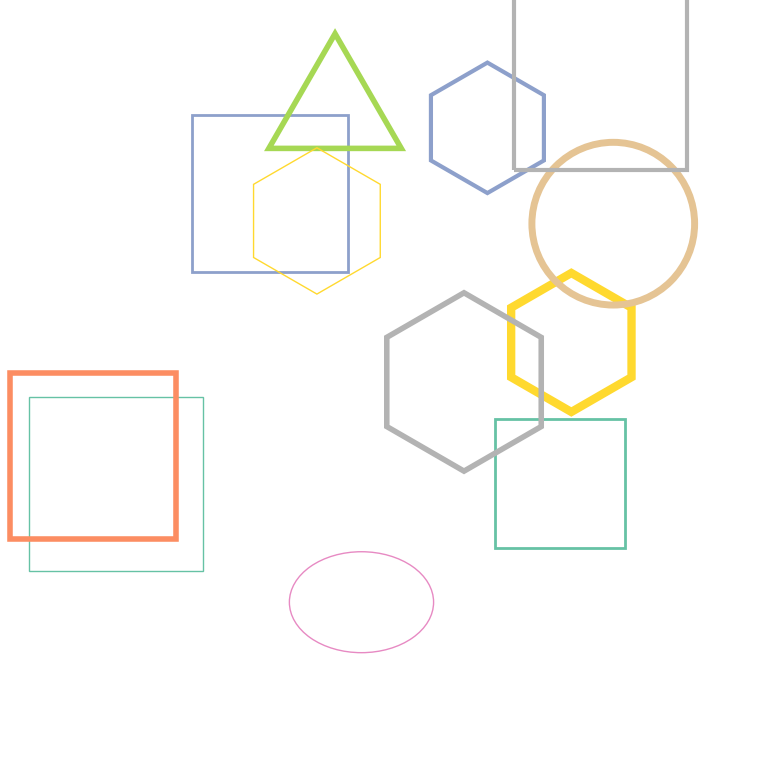[{"shape": "square", "thickness": 0.5, "radius": 0.57, "center": [0.151, 0.371]}, {"shape": "square", "thickness": 1, "radius": 0.42, "center": [0.727, 0.373]}, {"shape": "square", "thickness": 2, "radius": 0.54, "center": [0.121, 0.407]}, {"shape": "square", "thickness": 1, "radius": 0.51, "center": [0.35, 0.749]}, {"shape": "hexagon", "thickness": 1.5, "radius": 0.42, "center": [0.633, 0.834]}, {"shape": "oval", "thickness": 0.5, "radius": 0.47, "center": [0.469, 0.218]}, {"shape": "triangle", "thickness": 2, "radius": 0.5, "center": [0.435, 0.857]}, {"shape": "hexagon", "thickness": 0.5, "radius": 0.48, "center": [0.412, 0.713]}, {"shape": "hexagon", "thickness": 3, "radius": 0.45, "center": [0.742, 0.555]}, {"shape": "circle", "thickness": 2.5, "radius": 0.53, "center": [0.796, 0.71]}, {"shape": "hexagon", "thickness": 2, "radius": 0.58, "center": [0.603, 0.504]}, {"shape": "square", "thickness": 1.5, "radius": 0.56, "center": [0.78, 0.891]}]